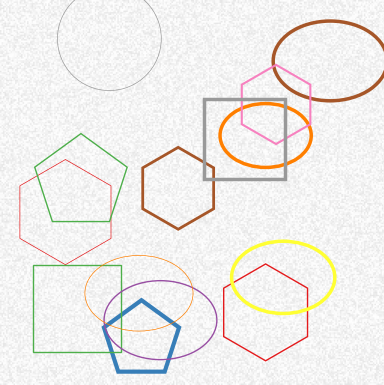[{"shape": "hexagon", "thickness": 1, "radius": 0.63, "center": [0.69, 0.189]}, {"shape": "hexagon", "thickness": 0.5, "radius": 0.68, "center": [0.17, 0.449]}, {"shape": "pentagon", "thickness": 3, "radius": 0.51, "center": [0.367, 0.118]}, {"shape": "square", "thickness": 1, "radius": 0.57, "center": [0.2, 0.199]}, {"shape": "pentagon", "thickness": 1, "radius": 0.63, "center": [0.21, 0.527]}, {"shape": "oval", "thickness": 1, "radius": 0.73, "center": [0.417, 0.168]}, {"shape": "oval", "thickness": 2.5, "radius": 0.59, "center": [0.69, 0.648]}, {"shape": "oval", "thickness": 0.5, "radius": 0.7, "center": [0.361, 0.238]}, {"shape": "oval", "thickness": 2.5, "radius": 0.67, "center": [0.736, 0.28]}, {"shape": "hexagon", "thickness": 2, "radius": 0.53, "center": [0.463, 0.511]}, {"shape": "oval", "thickness": 2.5, "radius": 0.74, "center": [0.858, 0.842]}, {"shape": "hexagon", "thickness": 1.5, "radius": 0.51, "center": [0.717, 0.729]}, {"shape": "circle", "thickness": 0.5, "radius": 0.67, "center": [0.284, 0.9]}, {"shape": "square", "thickness": 2.5, "radius": 0.52, "center": [0.635, 0.638]}]